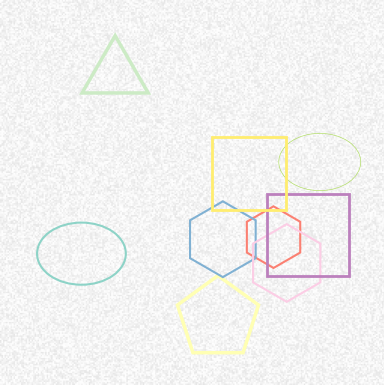[{"shape": "oval", "thickness": 1.5, "radius": 0.58, "center": [0.212, 0.341]}, {"shape": "pentagon", "thickness": 2.5, "radius": 0.55, "center": [0.566, 0.173]}, {"shape": "hexagon", "thickness": 1.5, "radius": 0.4, "center": [0.71, 0.384]}, {"shape": "hexagon", "thickness": 1.5, "radius": 0.49, "center": [0.579, 0.379]}, {"shape": "oval", "thickness": 0.5, "radius": 0.53, "center": [0.831, 0.579]}, {"shape": "hexagon", "thickness": 1.5, "radius": 0.5, "center": [0.745, 0.317]}, {"shape": "square", "thickness": 2, "radius": 0.53, "center": [0.799, 0.39]}, {"shape": "triangle", "thickness": 2.5, "radius": 0.5, "center": [0.299, 0.808]}, {"shape": "square", "thickness": 2, "radius": 0.48, "center": [0.647, 0.549]}]